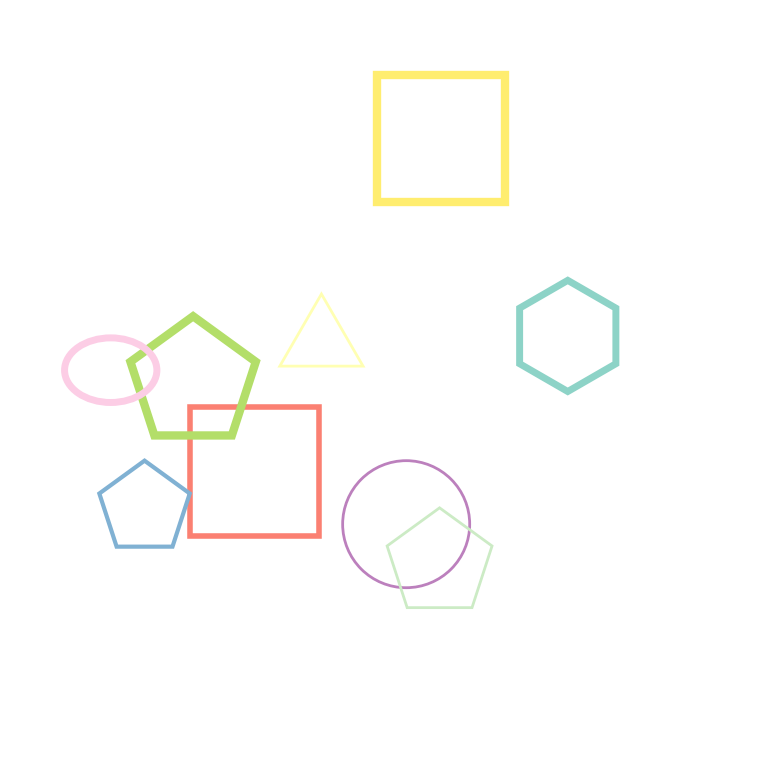[{"shape": "hexagon", "thickness": 2.5, "radius": 0.36, "center": [0.737, 0.564]}, {"shape": "triangle", "thickness": 1, "radius": 0.31, "center": [0.417, 0.556]}, {"shape": "square", "thickness": 2, "radius": 0.42, "center": [0.33, 0.387]}, {"shape": "pentagon", "thickness": 1.5, "radius": 0.31, "center": [0.188, 0.34]}, {"shape": "pentagon", "thickness": 3, "radius": 0.43, "center": [0.251, 0.504]}, {"shape": "oval", "thickness": 2.5, "radius": 0.3, "center": [0.144, 0.519]}, {"shape": "circle", "thickness": 1, "radius": 0.41, "center": [0.527, 0.319]}, {"shape": "pentagon", "thickness": 1, "radius": 0.36, "center": [0.571, 0.269]}, {"shape": "square", "thickness": 3, "radius": 0.41, "center": [0.573, 0.82]}]